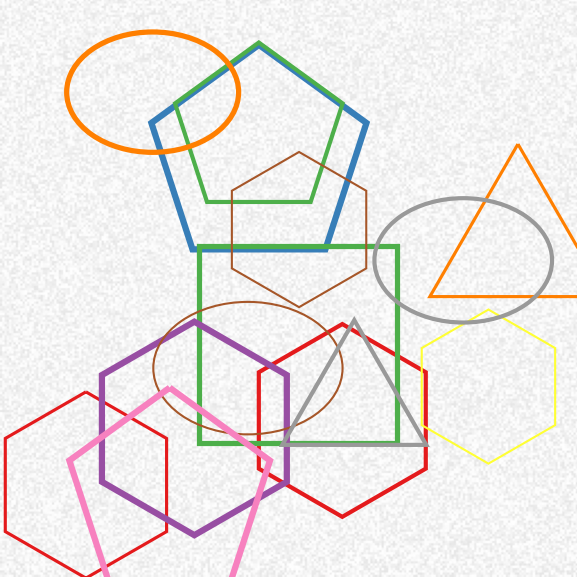[{"shape": "hexagon", "thickness": 2, "radius": 0.83, "center": [0.593, 0.271]}, {"shape": "hexagon", "thickness": 1.5, "radius": 0.81, "center": [0.149, 0.159]}, {"shape": "pentagon", "thickness": 3, "radius": 0.98, "center": [0.448, 0.726]}, {"shape": "square", "thickness": 2.5, "radius": 0.86, "center": [0.515, 0.403]}, {"shape": "pentagon", "thickness": 2, "radius": 0.76, "center": [0.448, 0.773]}, {"shape": "hexagon", "thickness": 3, "radius": 0.92, "center": [0.337, 0.257]}, {"shape": "triangle", "thickness": 1.5, "radius": 0.88, "center": [0.897, 0.574]}, {"shape": "oval", "thickness": 2.5, "radius": 0.74, "center": [0.264, 0.84]}, {"shape": "hexagon", "thickness": 1, "radius": 0.67, "center": [0.846, 0.33]}, {"shape": "oval", "thickness": 1, "radius": 0.82, "center": [0.429, 0.362]}, {"shape": "hexagon", "thickness": 1, "radius": 0.67, "center": [0.518, 0.602]}, {"shape": "pentagon", "thickness": 3, "radius": 0.91, "center": [0.294, 0.145]}, {"shape": "triangle", "thickness": 2, "radius": 0.72, "center": [0.613, 0.301]}, {"shape": "oval", "thickness": 2, "radius": 0.77, "center": [0.802, 0.548]}]